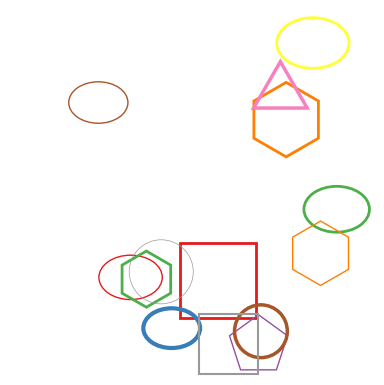[{"shape": "oval", "thickness": 1, "radius": 0.41, "center": [0.339, 0.28]}, {"shape": "square", "thickness": 2, "radius": 0.49, "center": [0.566, 0.271]}, {"shape": "oval", "thickness": 3, "radius": 0.37, "center": [0.446, 0.148]}, {"shape": "oval", "thickness": 2, "radius": 0.43, "center": [0.875, 0.456]}, {"shape": "hexagon", "thickness": 2, "radius": 0.36, "center": [0.38, 0.275]}, {"shape": "pentagon", "thickness": 1, "radius": 0.4, "center": [0.671, 0.103]}, {"shape": "hexagon", "thickness": 1, "radius": 0.42, "center": [0.833, 0.342]}, {"shape": "hexagon", "thickness": 2, "radius": 0.48, "center": [0.743, 0.689]}, {"shape": "oval", "thickness": 2, "radius": 0.47, "center": [0.813, 0.888]}, {"shape": "oval", "thickness": 1, "radius": 0.38, "center": [0.255, 0.734]}, {"shape": "circle", "thickness": 2.5, "radius": 0.34, "center": [0.678, 0.14]}, {"shape": "triangle", "thickness": 2.5, "radius": 0.4, "center": [0.728, 0.76]}, {"shape": "circle", "thickness": 0.5, "radius": 0.42, "center": [0.419, 0.294]}, {"shape": "square", "thickness": 1.5, "radius": 0.39, "center": [0.593, 0.106]}]